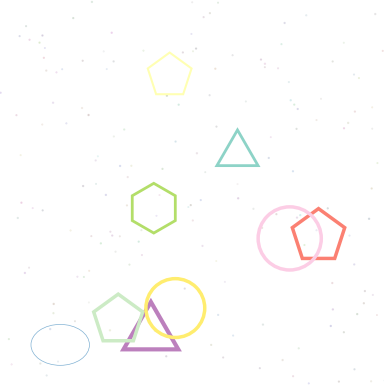[{"shape": "triangle", "thickness": 2, "radius": 0.31, "center": [0.617, 0.601]}, {"shape": "pentagon", "thickness": 1.5, "radius": 0.3, "center": [0.441, 0.804]}, {"shape": "pentagon", "thickness": 2.5, "radius": 0.36, "center": [0.827, 0.387]}, {"shape": "oval", "thickness": 0.5, "radius": 0.38, "center": [0.156, 0.104]}, {"shape": "hexagon", "thickness": 2, "radius": 0.32, "center": [0.399, 0.459]}, {"shape": "circle", "thickness": 2.5, "radius": 0.41, "center": [0.752, 0.381]}, {"shape": "triangle", "thickness": 3, "radius": 0.41, "center": [0.392, 0.134]}, {"shape": "pentagon", "thickness": 2.5, "radius": 0.33, "center": [0.307, 0.169]}, {"shape": "circle", "thickness": 2.5, "radius": 0.38, "center": [0.455, 0.2]}]